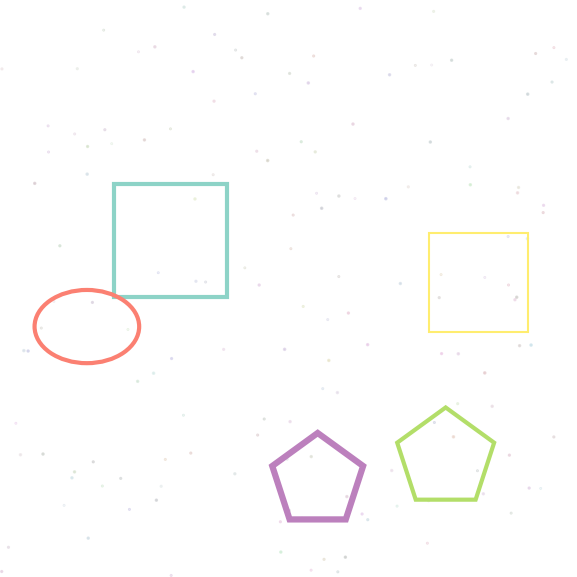[{"shape": "square", "thickness": 2, "radius": 0.49, "center": [0.295, 0.582]}, {"shape": "oval", "thickness": 2, "radius": 0.45, "center": [0.15, 0.434]}, {"shape": "pentagon", "thickness": 2, "radius": 0.44, "center": [0.772, 0.205]}, {"shape": "pentagon", "thickness": 3, "radius": 0.41, "center": [0.55, 0.167]}, {"shape": "square", "thickness": 1, "radius": 0.43, "center": [0.829, 0.509]}]